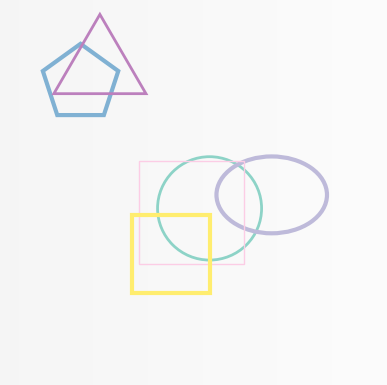[{"shape": "circle", "thickness": 2, "radius": 0.67, "center": [0.541, 0.459]}, {"shape": "oval", "thickness": 3, "radius": 0.71, "center": [0.701, 0.494]}, {"shape": "pentagon", "thickness": 3, "radius": 0.51, "center": [0.208, 0.784]}, {"shape": "square", "thickness": 1, "radius": 0.67, "center": [0.494, 0.448]}, {"shape": "triangle", "thickness": 2, "radius": 0.69, "center": [0.258, 0.825]}, {"shape": "square", "thickness": 3, "radius": 0.5, "center": [0.441, 0.341]}]